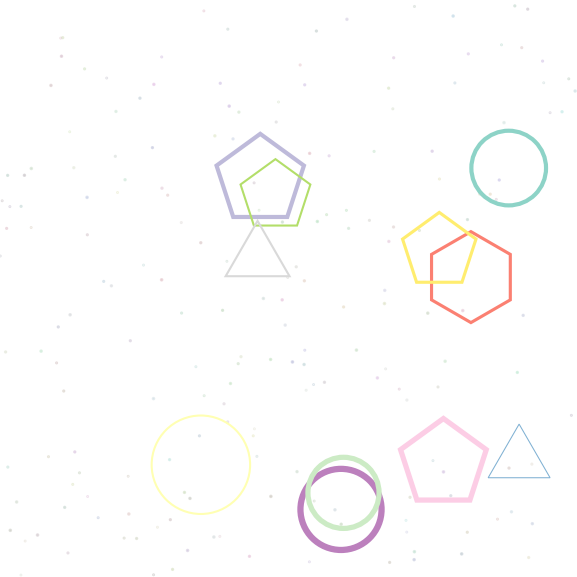[{"shape": "circle", "thickness": 2, "radius": 0.32, "center": [0.881, 0.708]}, {"shape": "circle", "thickness": 1, "radius": 0.43, "center": [0.348, 0.194]}, {"shape": "pentagon", "thickness": 2, "radius": 0.4, "center": [0.451, 0.688]}, {"shape": "hexagon", "thickness": 1.5, "radius": 0.39, "center": [0.815, 0.519]}, {"shape": "triangle", "thickness": 0.5, "radius": 0.31, "center": [0.899, 0.203]}, {"shape": "pentagon", "thickness": 1, "radius": 0.32, "center": [0.477, 0.66]}, {"shape": "pentagon", "thickness": 2.5, "radius": 0.39, "center": [0.768, 0.196]}, {"shape": "triangle", "thickness": 1, "radius": 0.32, "center": [0.446, 0.553]}, {"shape": "circle", "thickness": 3, "radius": 0.35, "center": [0.59, 0.117]}, {"shape": "circle", "thickness": 2.5, "radius": 0.31, "center": [0.595, 0.146]}, {"shape": "pentagon", "thickness": 1.5, "radius": 0.33, "center": [0.761, 0.564]}]